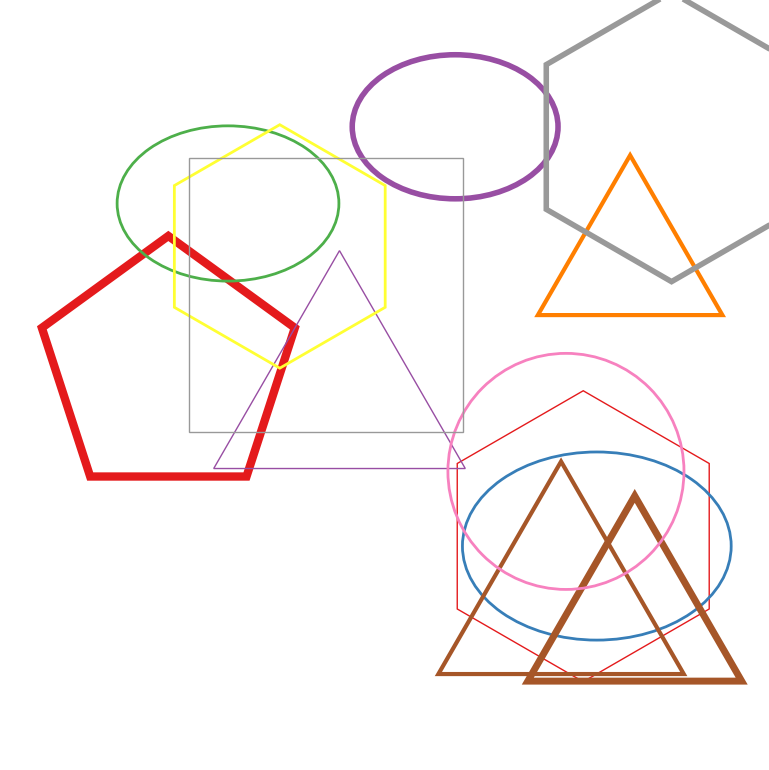[{"shape": "pentagon", "thickness": 3, "radius": 0.86, "center": [0.219, 0.521]}, {"shape": "hexagon", "thickness": 0.5, "radius": 0.94, "center": [0.757, 0.304]}, {"shape": "oval", "thickness": 1, "radius": 0.87, "center": [0.775, 0.291]}, {"shape": "oval", "thickness": 1, "radius": 0.72, "center": [0.296, 0.736]}, {"shape": "oval", "thickness": 2, "radius": 0.67, "center": [0.591, 0.835]}, {"shape": "triangle", "thickness": 0.5, "radius": 0.94, "center": [0.441, 0.486]}, {"shape": "triangle", "thickness": 1.5, "radius": 0.69, "center": [0.818, 0.66]}, {"shape": "hexagon", "thickness": 1, "radius": 0.79, "center": [0.363, 0.68]}, {"shape": "triangle", "thickness": 2.5, "radius": 0.8, "center": [0.824, 0.196]}, {"shape": "triangle", "thickness": 1.5, "radius": 0.92, "center": [0.729, 0.217]}, {"shape": "circle", "thickness": 1, "radius": 0.77, "center": [0.735, 0.388]}, {"shape": "square", "thickness": 0.5, "radius": 0.89, "center": [0.423, 0.617]}, {"shape": "hexagon", "thickness": 2, "radius": 0.94, "center": [0.872, 0.822]}]